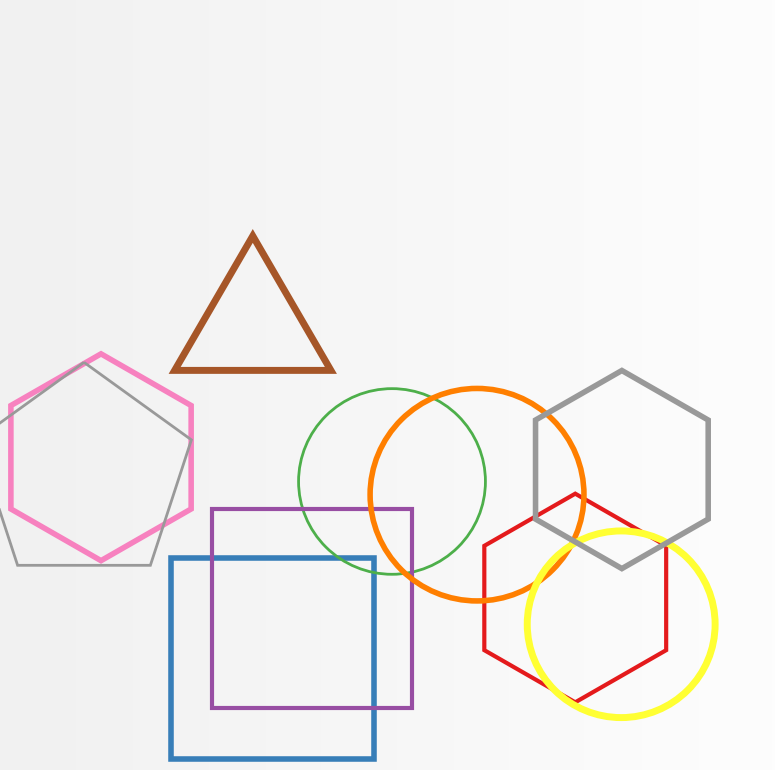[{"shape": "hexagon", "thickness": 1.5, "radius": 0.68, "center": [0.742, 0.223]}, {"shape": "square", "thickness": 2, "radius": 0.65, "center": [0.352, 0.144]}, {"shape": "circle", "thickness": 1, "radius": 0.6, "center": [0.506, 0.375]}, {"shape": "square", "thickness": 1.5, "radius": 0.65, "center": [0.403, 0.21]}, {"shape": "circle", "thickness": 2, "radius": 0.69, "center": [0.616, 0.358]}, {"shape": "circle", "thickness": 2.5, "radius": 0.61, "center": [0.802, 0.189]}, {"shape": "triangle", "thickness": 2.5, "radius": 0.58, "center": [0.326, 0.577]}, {"shape": "hexagon", "thickness": 2, "radius": 0.67, "center": [0.13, 0.406]}, {"shape": "pentagon", "thickness": 1, "radius": 0.73, "center": [0.108, 0.384]}, {"shape": "hexagon", "thickness": 2, "radius": 0.64, "center": [0.802, 0.39]}]